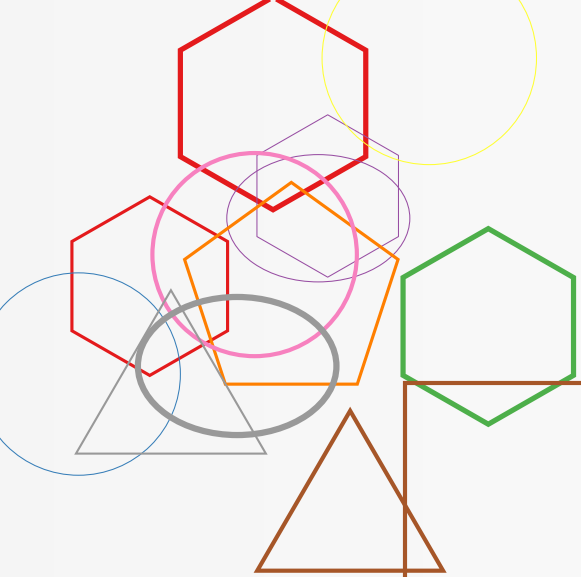[{"shape": "hexagon", "thickness": 2.5, "radius": 0.92, "center": [0.47, 0.82]}, {"shape": "hexagon", "thickness": 1.5, "radius": 0.77, "center": [0.258, 0.504]}, {"shape": "circle", "thickness": 0.5, "radius": 0.88, "center": [0.135, 0.351]}, {"shape": "hexagon", "thickness": 2.5, "radius": 0.85, "center": [0.84, 0.434]}, {"shape": "hexagon", "thickness": 0.5, "radius": 0.7, "center": [0.564, 0.66]}, {"shape": "oval", "thickness": 0.5, "radius": 0.79, "center": [0.548, 0.621]}, {"shape": "pentagon", "thickness": 1.5, "radius": 0.97, "center": [0.501, 0.49]}, {"shape": "circle", "thickness": 0.5, "radius": 0.92, "center": [0.739, 0.899]}, {"shape": "square", "thickness": 2, "radius": 0.89, "center": [0.874, 0.159]}, {"shape": "triangle", "thickness": 2, "radius": 0.92, "center": [0.602, 0.103]}, {"shape": "circle", "thickness": 2, "radius": 0.88, "center": [0.438, 0.558]}, {"shape": "triangle", "thickness": 1, "radius": 0.94, "center": [0.294, 0.308]}, {"shape": "oval", "thickness": 3, "radius": 0.85, "center": [0.408, 0.365]}]